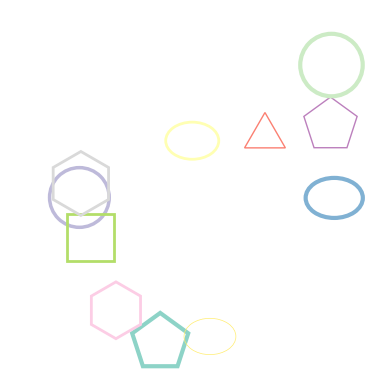[{"shape": "pentagon", "thickness": 3, "radius": 0.38, "center": [0.416, 0.111]}, {"shape": "oval", "thickness": 2, "radius": 0.34, "center": [0.499, 0.635]}, {"shape": "circle", "thickness": 2.5, "radius": 0.39, "center": [0.206, 0.487]}, {"shape": "triangle", "thickness": 1, "radius": 0.31, "center": [0.688, 0.647]}, {"shape": "oval", "thickness": 3, "radius": 0.37, "center": [0.868, 0.486]}, {"shape": "square", "thickness": 2, "radius": 0.31, "center": [0.234, 0.384]}, {"shape": "hexagon", "thickness": 2, "radius": 0.37, "center": [0.301, 0.194]}, {"shape": "hexagon", "thickness": 2, "radius": 0.42, "center": [0.21, 0.523]}, {"shape": "pentagon", "thickness": 1, "radius": 0.36, "center": [0.858, 0.675]}, {"shape": "circle", "thickness": 3, "radius": 0.41, "center": [0.861, 0.831]}, {"shape": "oval", "thickness": 0.5, "radius": 0.34, "center": [0.545, 0.126]}]